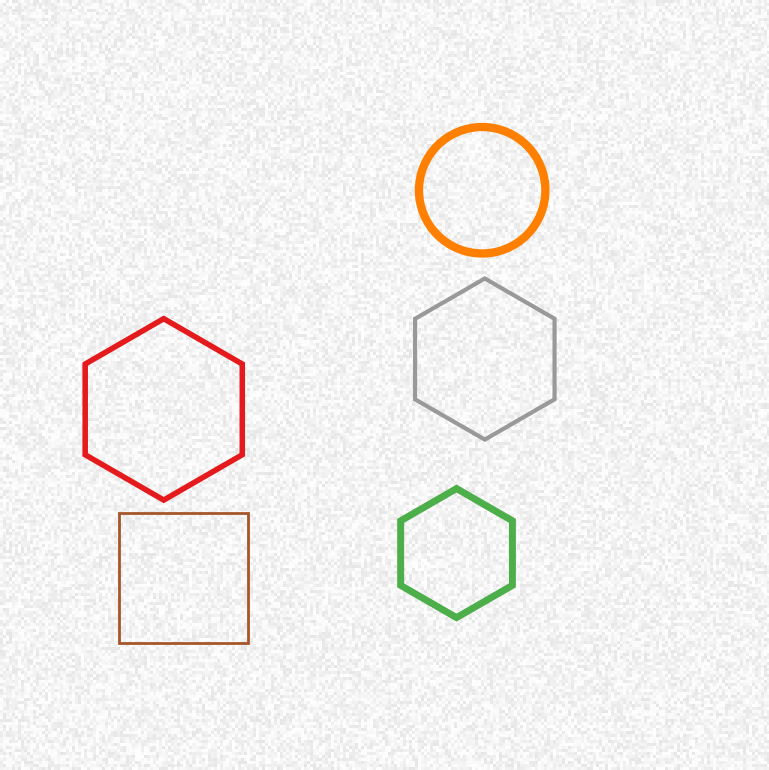[{"shape": "hexagon", "thickness": 2, "radius": 0.59, "center": [0.213, 0.468]}, {"shape": "hexagon", "thickness": 2.5, "radius": 0.42, "center": [0.593, 0.282]}, {"shape": "circle", "thickness": 3, "radius": 0.41, "center": [0.626, 0.753]}, {"shape": "square", "thickness": 1, "radius": 0.42, "center": [0.238, 0.249]}, {"shape": "hexagon", "thickness": 1.5, "radius": 0.52, "center": [0.63, 0.534]}]